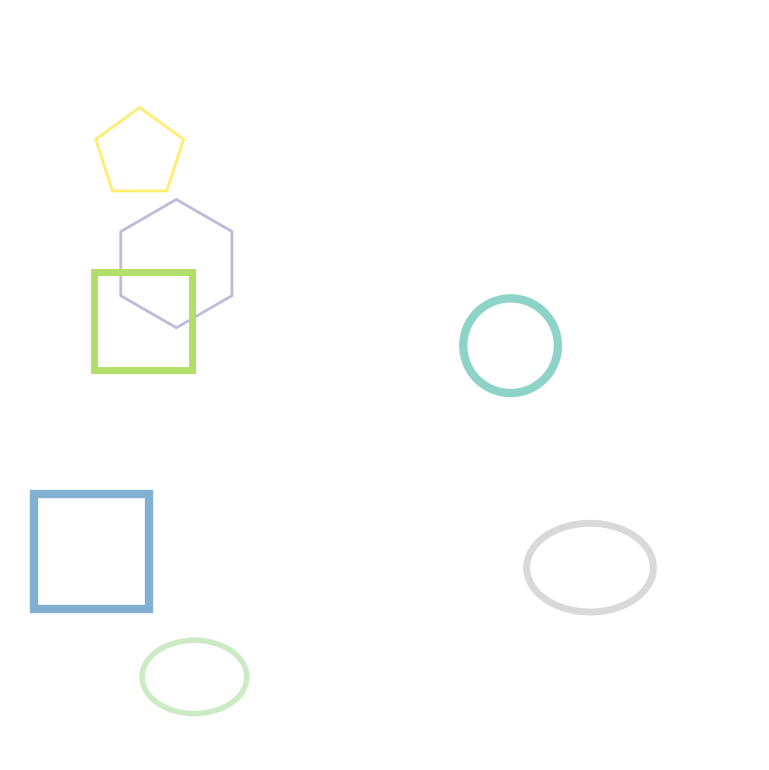[{"shape": "circle", "thickness": 3, "radius": 0.31, "center": [0.663, 0.551]}, {"shape": "hexagon", "thickness": 1, "radius": 0.42, "center": [0.229, 0.658]}, {"shape": "square", "thickness": 3, "radius": 0.37, "center": [0.119, 0.284]}, {"shape": "square", "thickness": 2.5, "radius": 0.32, "center": [0.186, 0.583]}, {"shape": "oval", "thickness": 2.5, "radius": 0.41, "center": [0.766, 0.263]}, {"shape": "oval", "thickness": 2, "radius": 0.34, "center": [0.252, 0.121]}, {"shape": "pentagon", "thickness": 1, "radius": 0.3, "center": [0.181, 0.8]}]